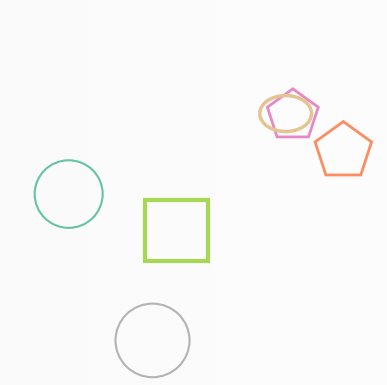[{"shape": "circle", "thickness": 1.5, "radius": 0.44, "center": [0.177, 0.496]}, {"shape": "pentagon", "thickness": 2, "radius": 0.38, "center": [0.886, 0.608]}, {"shape": "pentagon", "thickness": 2, "radius": 0.35, "center": [0.756, 0.7]}, {"shape": "square", "thickness": 3, "radius": 0.4, "center": [0.455, 0.401]}, {"shape": "oval", "thickness": 2.5, "radius": 0.33, "center": [0.737, 0.705]}, {"shape": "circle", "thickness": 1.5, "radius": 0.48, "center": [0.394, 0.116]}]